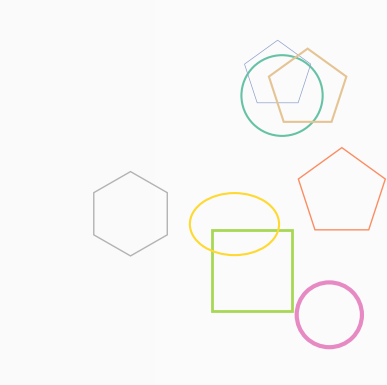[{"shape": "circle", "thickness": 1.5, "radius": 0.52, "center": [0.728, 0.752]}, {"shape": "pentagon", "thickness": 1, "radius": 0.59, "center": [0.882, 0.499]}, {"shape": "pentagon", "thickness": 0.5, "radius": 0.45, "center": [0.716, 0.806]}, {"shape": "circle", "thickness": 3, "radius": 0.42, "center": [0.85, 0.182]}, {"shape": "square", "thickness": 2, "radius": 0.52, "center": [0.65, 0.298]}, {"shape": "oval", "thickness": 1.5, "radius": 0.58, "center": [0.605, 0.418]}, {"shape": "pentagon", "thickness": 1.5, "radius": 0.53, "center": [0.794, 0.769]}, {"shape": "hexagon", "thickness": 1, "radius": 0.55, "center": [0.337, 0.445]}]